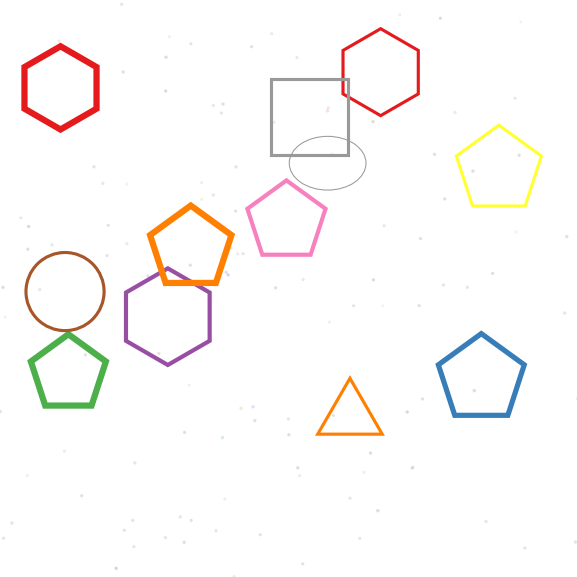[{"shape": "hexagon", "thickness": 3, "radius": 0.36, "center": [0.105, 0.847]}, {"shape": "hexagon", "thickness": 1.5, "radius": 0.38, "center": [0.659, 0.874]}, {"shape": "pentagon", "thickness": 2.5, "radius": 0.39, "center": [0.833, 0.343]}, {"shape": "pentagon", "thickness": 3, "radius": 0.34, "center": [0.118, 0.352]}, {"shape": "hexagon", "thickness": 2, "radius": 0.42, "center": [0.291, 0.451]}, {"shape": "pentagon", "thickness": 3, "radius": 0.37, "center": [0.33, 0.569]}, {"shape": "triangle", "thickness": 1.5, "radius": 0.32, "center": [0.606, 0.28]}, {"shape": "pentagon", "thickness": 1.5, "radius": 0.39, "center": [0.864, 0.705]}, {"shape": "circle", "thickness": 1.5, "radius": 0.34, "center": [0.113, 0.494]}, {"shape": "pentagon", "thickness": 2, "radius": 0.36, "center": [0.496, 0.616]}, {"shape": "oval", "thickness": 0.5, "radius": 0.33, "center": [0.567, 0.717]}, {"shape": "square", "thickness": 1.5, "radius": 0.33, "center": [0.536, 0.796]}]